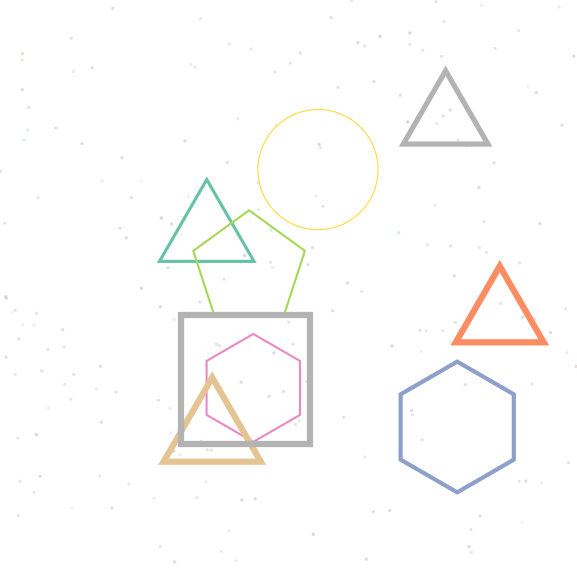[{"shape": "triangle", "thickness": 1.5, "radius": 0.47, "center": [0.358, 0.594]}, {"shape": "triangle", "thickness": 3, "radius": 0.44, "center": [0.865, 0.45]}, {"shape": "hexagon", "thickness": 2, "radius": 0.57, "center": [0.792, 0.26]}, {"shape": "hexagon", "thickness": 1, "radius": 0.47, "center": [0.439, 0.327]}, {"shape": "pentagon", "thickness": 1, "radius": 0.51, "center": [0.431, 0.533]}, {"shape": "circle", "thickness": 0.5, "radius": 0.52, "center": [0.551, 0.705]}, {"shape": "triangle", "thickness": 3, "radius": 0.49, "center": [0.367, 0.248]}, {"shape": "triangle", "thickness": 2.5, "radius": 0.42, "center": [0.772, 0.792]}, {"shape": "square", "thickness": 3, "radius": 0.56, "center": [0.424, 0.342]}]